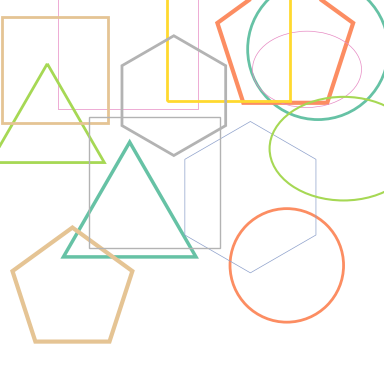[{"shape": "triangle", "thickness": 2.5, "radius": 0.99, "center": [0.337, 0.432]}, {"shape": "circle", "thickness": 2, "radius": 0.91, "center": [0.826, 0.872]}, {"shape": "circle", "thickness": 2, "radius": 0.74, "center": [0.745, 0.311]}, {"shape": "pentagon", "thickness": 3, "radius": 0.93, "center": [0.741, 0.883]}, {"shape": "hexagon", "thickness": 0.5, "radius": 0.98, "center": [0.65, 0.488]}, {"shape": "oval", "thickness": 0.5, "radius": 0.71, "center": [0.797, 0.82]}, {"shape": "square", "thickness": 0.5, "radius": 0.91, "center": [0.332, 0.899]}, {"shape": "triangle", "thickness": 2, "radius": 0.86, "center": [0.123, 0.663]}, {"shape": "oval", "thickness": 1.5, "radius": 0.96, "center": [0.892, 0.614]}, {"shape": "square", "thickness": 2, "radius": 0.8, "center": [0.594, 0.898]}, {"shape": "square", "thickness": 2, "radius": 0.69, "center": [0.144, 0.819]}, {"shape": "pentagon", "thickness": 3, "radius": 0.82, "center": [0.188, 0.245]}, {"shape": "square", "thickness": 1, "radius": 0.85, "center": [0.4, 0.526]}, {"shape": "hexagon", "thickness": 2, "radius": 0.78, "center": [0.451, 0.752]}]